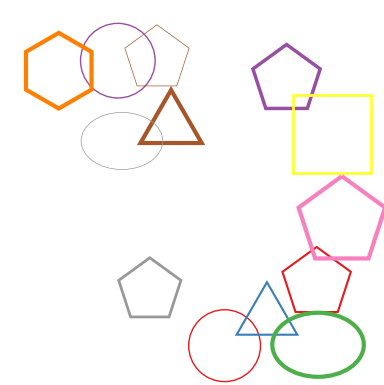[{"shape": "pentagon", "thickness": 1.5, "radius": 0.47, "center": [0.822, 0.265]}, {"shape": "circle", "thickness": 1, "radius": 0.47, "center": [0.583, 0.102]}, {"shape": "triangle", "thickness": 1.5, "radius": 0.45, "center": [0.693, 0.176]}, {"shape": "oval", "thickness": 3, "radius": 0.59, "center": [0.826, 0.104]}, {"shape": "circle", "thickness": 1, "radius": 0.48, "center": [0.306, 0.842]}, {"shape": "pentagon", "thickness": 2.5, "radius": 0.46, "center": [0.744, 0.793]}, {"shape": "hexagon", "thickness": 3, "radius": 0.49, "center": [0.153, 0.816]}, {"shape": "square", "thickness": 2, "radius": 0.51, "center": [0.861, 0.652]}, {"shape": "pentagon", "thickness": 0.5, "radius": 0.44, "center": [0.408, 0.848]}, {"shape": "triangle", "thickness": 3, "radius": 0.46, "center": [0.444, 0.674]}, {"shape": "pentagon", "thickness": 3, "radius": 0.59, "center": [0.888, 0.424]}, {"shape": "pentagon", "thickness": 2, "radius": 0.42, "center": [0.389, 0.246]}, {"shape": "oval", "thickness": 0.5, "radius": 0.53, "center": [0.317, 0.634]}]